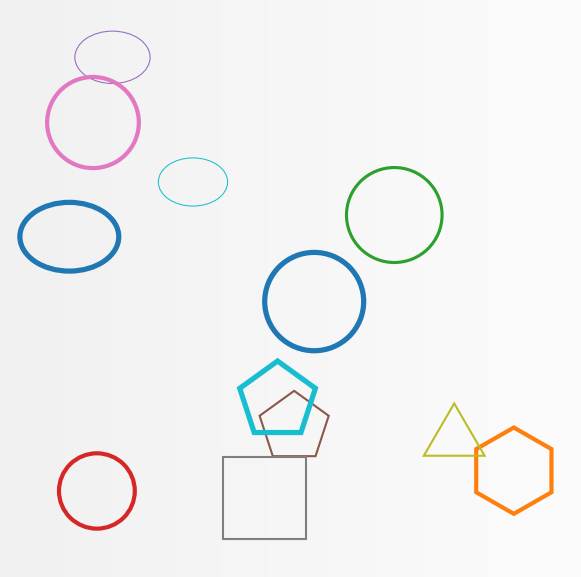[{"shape": "circle", "thickness": 2.5, "radius": 0.43, "center": [0.541, 0.477]}, {"shape": "oval", "thickness": 2.5, "radius": 0.43, "center": [0.119, 0.589]}, {"shape": "hexagon", "thickness": 2, "radius": 0.37, "center": [0.884, 0.184]}, {"shape": "circle", "thickness": 1.5, "radius": 0.41, "center": [0.678, 0.627]}, {"shape": "circle", "thickness": 2, "radius": 0.33, "center": [0.167, 0.149]}, {"shape": "oval", "thickness": 0.5, "radius": 0.32, "center": [0.194, 0.9]}, {"shape": "pentagon", "thickness": 1, "radius": 0.31, "center": [0.506, 0.26]}, {"shape": "circle", "thickness": 2, "radius": 0.39, "center": [0.16, 0.787]}, {"shape": "square", "thickness": 1, "radius": 0.36, "center": [0.455, 0.137]}, {"shape": "triangle", "thickness": 1, "radius": 0.3, "center": [0.781, 0.24]}, {"shape": "oval", "thickness": 0.5, "radius": 0.3, "center": [0.332, 0.684]}, {"shape": "pentagon", "thickness": 2.5, "radius": 0.34, "center": [0.478, 0.306]}]